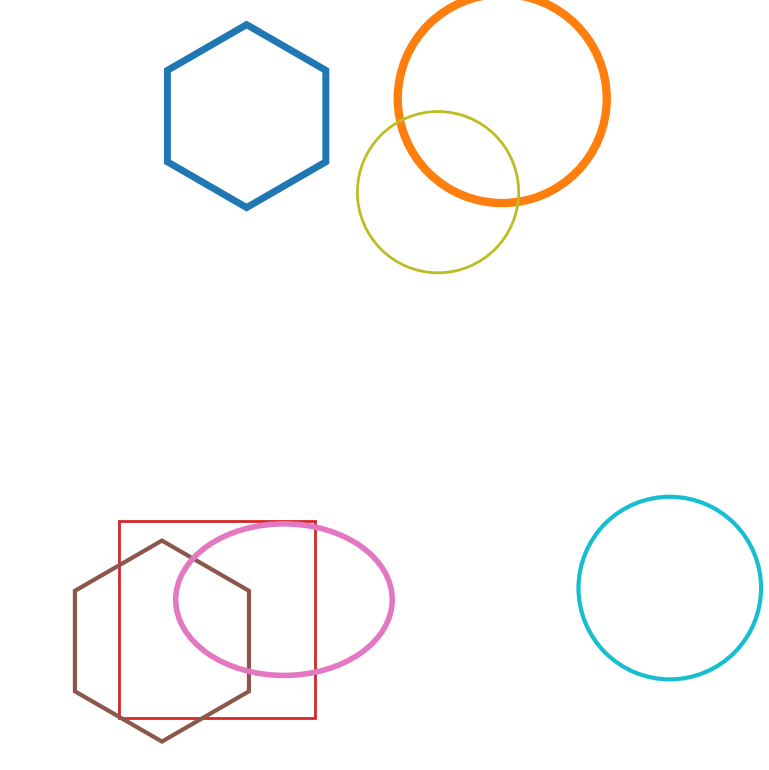[{"shape": "hexagon", "thickness": 2.5, "radius": 0.59, "center": [0.32, 0.849]}, {"shape": "circle", "thickness": 3, "radius": 0.68, "center": [0.652, 0.872]}, {"shape": "square", "thickness": 1, "radius": 0.64, "center": [0.282, 0.196]}, {"shape": "hexagon", "thickness": 1.5, "radius": 0.65, "center": [0.21, 0.167]}, {"shape": "oval", "thickness": 2, "radius": 0.7, "center": [0.369, 0.221]}, {"shape": "circle", "thickness": 1, "radius": 0.52, "center": [0.569, 0.75]}, {"shape": "circle", "thickness": 1.5, "radius": 0.59, "center": [0.87, 0.236]}]